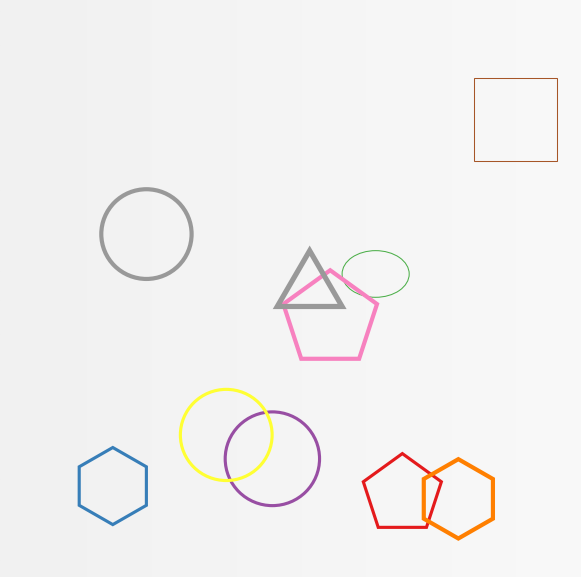[{"shape": "pentagon", "thickness": 1.5, "radius": 0.35, "center": [0.692, 0.143]}, {"shape": "hexagon", "thickness": 1.5, "radius": 0.33, "center": [0.194, 0.157]}, {"shape": "oval", "thickness": 0.5, "radius": 0.29, "center": [0.646, 0.525]}, {"shape": "circle", "thickness": 1.5, "radius": 0.41, "center": [0.469, 0.205]}, {"shape": "hexagon", "thickness": 2, "radius": 0.34, "center": [0.789, 0.135]}, {"shape": "circle", "thickness": 1.5, "radius": 0.39, "center": [0.389, 0.246]}, {"shape": "square", "thickness": 0.5, "radius": 0.36, "center": [0.887, 0.792]}, {"shape": "pentagon", "thickness": 2, "radius": 0.42, "center": [0.568, 0.446]}, {"shape": "triangle", "thickness": 2.5, "radius": 0.32, "center": [0.533, 0.501]}, {"shape": "circle", "thickness": 2, "radius": 0.39, "center": [0.252, 0.594]}]